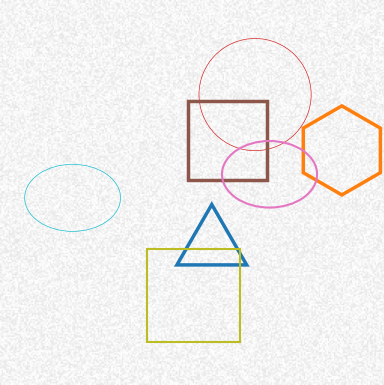[{"shape": "triangle", "thickness": 2.5, "radius": 0.52, "center": [0.55, 0.364]}, {"shape": "hexagon", "thickness": 2.5, "radius": 0.58, "center": [0.888, 0.609]}, {"shape": "circle", "thickness": 0.5, "radius": 0.73, "center": [0.663, 0.754]}, {"shape": "square", "thickness": 2.5, "radius": 0.51, "center": [0.591, 0.634]}, {"shape": "oval", "thickness": 1.5, "radius": 0.62, "center": [0.7, 0.547]}, {"shape": "square", "thickness": 1.5, "radius": 0.6, "center": [0.504, 0.232]}, {"shape": "oval", "thickness": 0.5, "radius": 0.62, "center": [0.189, 0.486]}]